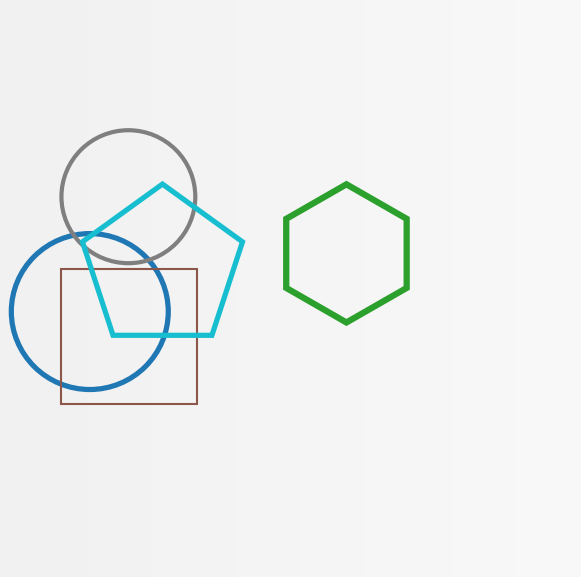[{"shape": "circle", "thickness": 2.5, "radius": 0.68, "center": [0.154, 0.46]}, {"shape": "hexagon", "thickness": 3, "radius": 0.6, "center": [0.596, 0.56]}, {"shape": "square", "thickness": 1, "radius": 0.58, "center": [0.222, 0.417]}, {"shape": "circle", "thickness": 2, "radius": 0.58, "center": [0.221, 0.659]}, {"shape": "pentagon", "thickness": 2.5, "radius": 0.72, "center": [0.28, 0.536]}]